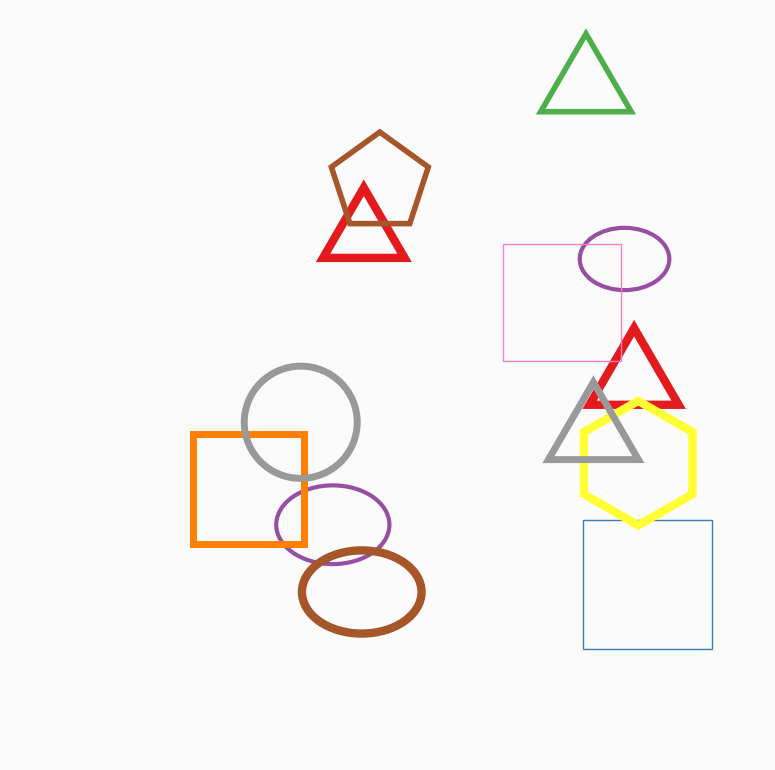[{"shape": "triangle", "thickness": 3, "radius": 0.3, "center": [0.469, 0.695]}, {"shape": "triangle", "thickness": 3, "radius": 0.33, "center": [0.818, 0.508]}, {"shape": "square", "thickness": 0.5, "radius": 0.42, "center": [0.835, 0.241]}, {"shape": "triangle", "thickness": 2, "radius": 0.34, "center": [0.756, 0.889]}, {"shape": "oval", "thickness": 1.5, "radius": 0.29, "center": [0.806, 0.664]}, {"shape": "oval", "thickness": 1.5, "radius": 0.37, "center": [0.429, 0.319]}, {"shape": "square", "thickness": 2.5, "radius": 0.36, "center": [0.321, 0.365]}, {"shape": "hexagon", "thickness": 3, "radius": 0.4, "center": [0.823, 0.399]}, {"shape": "pentagon", "thickness": 2, "radius": 0.33, "center": [0.49, 0.763]}, {"shape": "oval", "thickness": 3, "radius": 0.39, "center": [0.467, 0.231]}, {"shape": "square", "thickness": 0.5, "radius": 0.38, "center": [0.725, 0.607]}, {"shape": "circle", "thickness": 2.5, "radius": 0.36, "center": [0.388, 0.452]}, {"shape": "triangle", "thickness": 2.5, "radius": 0.34, "center": [0.766, 0.437]}]